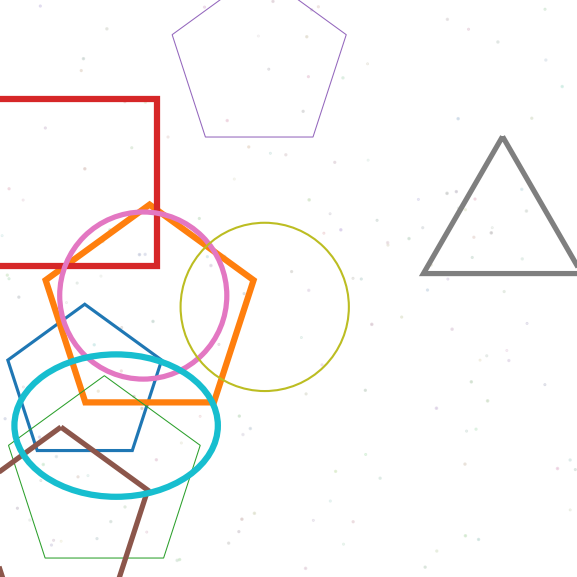[{"shape": "pentagon", "thickness": 1.5, "radius": 0.7, "center": [0.147, 0.332]}, {"shape": "pentagon", "thickness": 3, "radius": 0.95, "center": [0.259, 0.456]}, {"shape": "pentagon", "thickness": 0.5, "radius": 0.87, "center": [0.181, 0.174]}, {"shape": "square", "thickness": 3, "radius": 0.72, "center": [0.127, 0.683]}, {"shape": "pentagon", "thickness": 0.5, "radius": 0.79, "center": [0.449, 0.89]}, {"shape": "pentagon", "thickness": 2.5, "radius": 0.79, "center": [0.106, 0.102]}, {"shape": "circle", "thickness": 2.5, "radius": 0.72, "center": [0.248, 0.487]}, {"shape": "triangle", "thickness": 2.5, "radius": 0.79, "center": [0.87, 0.605]}, {"shape": "circle", "thickness": 1, "radius": 0.73, "center": [0.458, 0.468]}, {"shape": "oval", "thickness": 3, "radius": 0.88, "center": [0.201, 0.262]}]